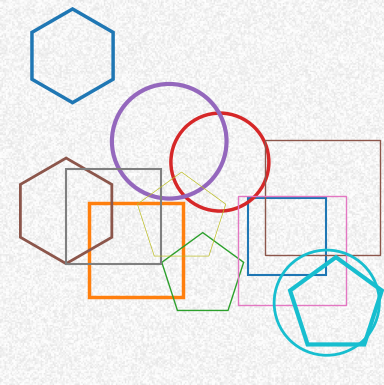[{"shape": "hexagon", "thickness": 2.5, "radius": 0.61, "center": [0.188, 0.855]}, {"shape": "square", "thickness": 1.5, "radius": 0.5, "center": [0.745, 0.385]}, {"shape": "square", "thickness": 2.5, "radius": 0.61, "center": [0.353, 0.351]}, {"shape": "pentagon", "thickness": 1, "radius": 0.56, "center": [0.527, 0.284]}, {"shape": "circle", "thickness": 2.5, "radius": 0.64, "center": [0.571, 0.579]}, {"shape": "circle", "thickness": 3, "radius": 0.74, "center": [0.44, 0.633]}, {"shape": "hexagon", "thickness": 2, "radius": 0.69, "center": [0.172, 0.452]}, {"shape": "square", "thickness": 1, "radius": 0.75, "center": [0.838, 0.487]}, {"shape": "square", "thickness": 1, "radius": 0.7, "center": [0.758, 0.349]}, {"shape": "square", "thickness": 1.5, "radius": 0.61, "center": [0.294, 0.437]}, {"shape": "pentagon", "thickness": 0.5, "radius": 0.6, "center": [0.472, 0.432]}, {"shape": "pentagon", "thickness": 3, "radius": 0.63, "center": [0.873, 0.207]}, {"shape": "circle", "thickness": 2, "radius": 0.68, "center": [0.849, 0.214]}]